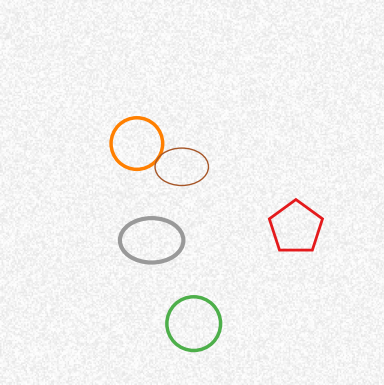[{"shape": "pentagon", "thickness": 2, "radius": 0.36, "center": [0.769, 0.409]}, {"shape": "circle", "thickness": 2.5, "radius": 0.35, "center": [0.503, 0.159]}, {"shape": "circle", "thickness": 2.5, "radius": 0.34, "center": [0.356, 0.627]}, {"shape": "oval", "thickness": 1, "radius": 0.35, "center": [0.472, 0.567]}, {"shape": "oval", "thickness": 3, "radius": 0.41, "center": [0.394, 0.376]}]